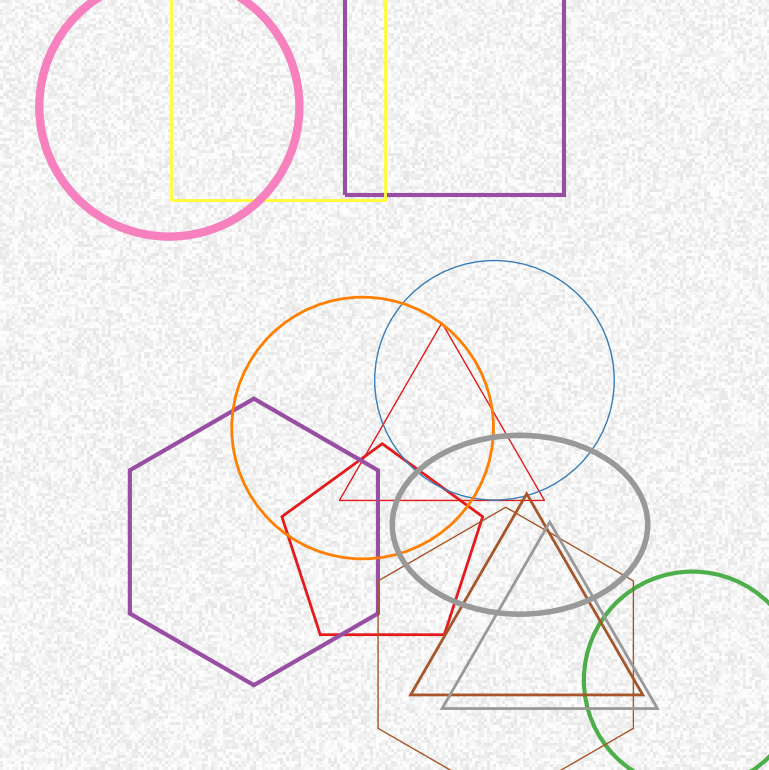[{"shape": "triangle", "thickness": 0.5, "radius": 0.77, "center": [0.574, 0.427]}, {"shape": "pentagon", "thickness": 1, "radius": 0.69, "center": [0.496, 0.287]}, {"shape": "circle", "thickness": 0.5, "radius": 0.78, "center": [0.642, 0.506]}, {"shape": "circle", "thickness": 1.5, "radius": 0.7, "center": [0.899, 0.117]}, {"shape": "square", "thickness": 1.5, "radius": 0.71, "center": [0.591, 0.889]}, {"shape": "hexagon", "thickness": 1.5, "radius": 0.93, "center": [0.33, 0.296]}, {"shape": "circle", "thickness": 1, "radius": 0.85, "center": [0.471, 0.444]}, {"shape": "square", "thickness": 1, "radius": 0.69, "center": [0.361, 0.88]}, {"shape": "triangle", "thickness": 1, "radius": 0.87, "center": [0.684, 0.185]}, {"shape": "hexagon", "thickness": 0.5, "radius": 0.96, "center": [0.657, 0.15]}, {"shape": "circle", "thickness": 3, "radius": 0.84, "center": [0.22, 0.862]}, {"shape": "triangle", "thickness": 1, "radius": 0.81, "center": [0.714, 0.161]}, {"shape": "oval", "thickness": 2, "radius": 0.83, "center": [0.675, 0.318]}]